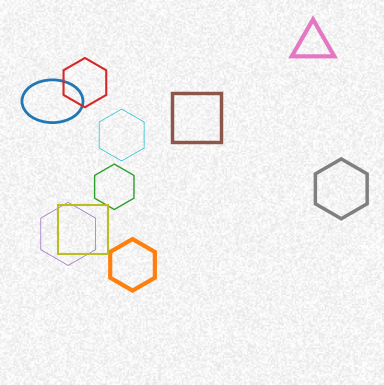[{"shape": "oval", "thickness": 2, "radius": 0.4, "center": [0.136, 0.737]}, {"shape": "hexagon", "thickness": 3, "radius": 0.33, "center": [0.344, 0.312]}, {"shape": "hexagon", "thickness": 1, "radius": 0.3, "center": [0.297, 0.515]}, {"shape": "hexagon", "thickness": 1.5, "radius": 0.32, "center": [0.221, 0.785]}, {"shape": "hexagon", "thickness": 0.5, "radius": 0.41, "center": [0.177, 0.392]}, {"shape": "square", "thickness": 2.5, "radius": 0.32, "center": [0.51, 0.695]}, {"shape": "triangle", "thickness": 3, "radius": 0.32, "center": [0.813, 0.886]}, {"shape": "hexagon", "thickness": 2.5, "radius": 0.39, "center": [0.886, 0.51]}, {"shape": "square", "thickness": 1.5, "radius": 0.32, "center": [0.216, 0.405]}, {"shape": "hexagon", "thickness": 0.5, "radius": 0.34, "center": [0.316, 0.649]}]